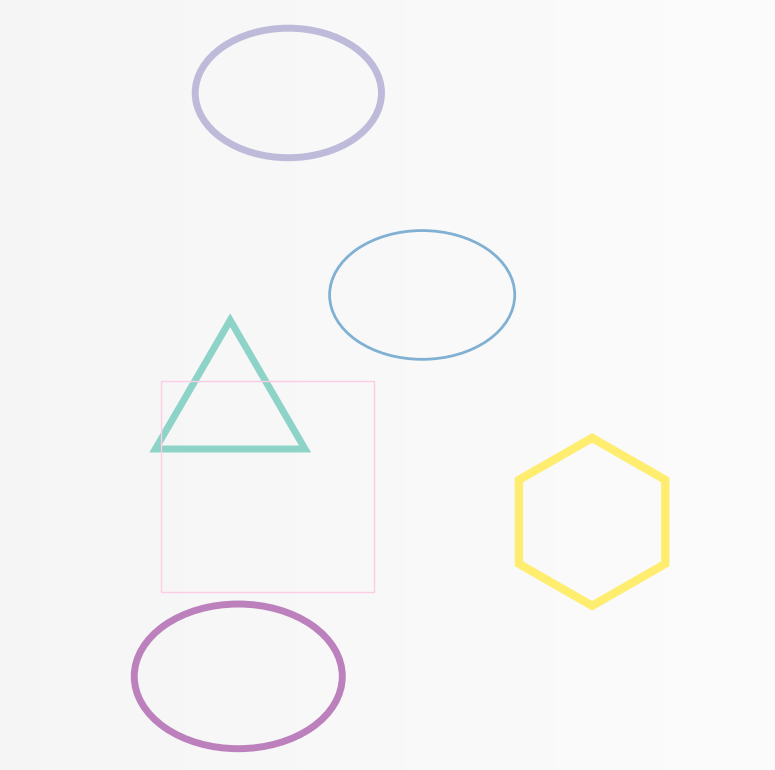[{"shape": "triangle", "thickness": 2.5, "radius": 0.56, "center": [0.297, 0.473]}, {"shape": "oval", "thickness": 2.5, "radius": 0.6, "center": [0.372, 0.879]}, {"shape": "oval", "thickness": 1, "radius": 0.6, "center": [0.545, 0.617]}, {"shape": "square", "thickness": 0.5, "radius": 0.69, "center": [0.345, 0.368]}, {"shape": "oval", "thickness": 2.5, "radius": 0.67, "center": [0.307, 0.122]}, {"shape": "hexagon", "thickness": 3, "radius": 0.55, "center": [0.764, 0.322]}]